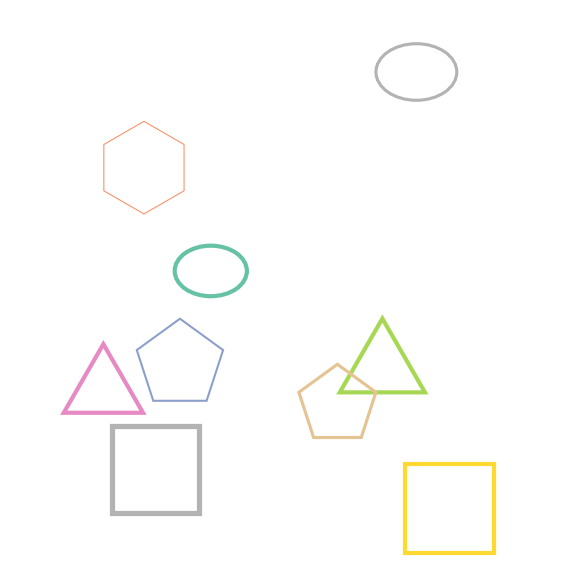[{"shape": "oval", "thickness": 2, "radius": 0.31, "center": [0.365, 0.53]}, {"shape": "hexagon", "thickness": 0.5, "radius": 0.4, "center": [0.249, 0.709]}, {"shape": "pentagon", "thickness": 1, "radius": 0.39, "center": [0.312, 0.369]}, {"shape": "triangle", "thickness": 2, "radius": 0.4, "center": [0.179, 0.324]}, {"shape": "triangle", "thickness": 2, "radius": 0.43, "center": [0.662, 0.362]}, {"shape": "square", "thickness": 2, "radius": 0.39, "center": [0.779, 0.119]}, {"shape": "pentagon", "thickness": 1.5, "radius": 0.35, "center": [0.584, 0.298]}, {"shape": "oval", "thickness": 1.5, "radius": 0.35, "center": [0.721, 0.874]}, {"shape": "square", "thickness": 2.5, "radius": 0.38, "center": [0.269, 0.186]}]